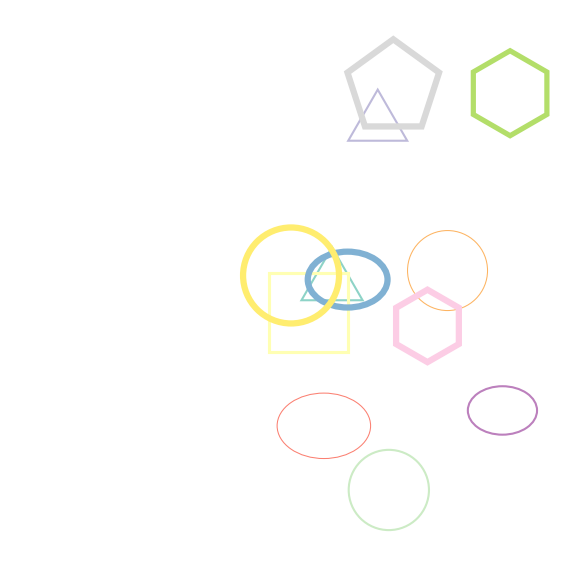[{"shape": "triangle", "thickness": 1, "radius": 0.31, "center": [0.575, 0.51]}, {"shape": "square", "thickness": 1.5, "radius": 0.34, "center": [0.534, 0.458]}, {"shape": "triangle", "thickness": 1, "radius": 0.29, "center": [0.654, 0.785]}, {"shape": "oval", "thickness": 0.5, "radius": 0.4, "center": [0.561, 0.262]}, {"shape": "oval", "thickness": 3, "radius": 0.35, "center": [0.602, 0.515]}, {"shape": "circle", "thickness": 0.5, "radius": 0.35, "center": [0.775, 0.531]}, {"shape": "hexagon", "thickness": 2.5, "radius": 0.37, "center": [0.883, 0.838]}, {"shape": "hexagon", "thickness": 3, "radius": 0.31, "center": [0.74, 0.435]}, {"shape": "pentagon", "thickness": 3, "radius": 0.42, "center": [0.681, 0.848]}, {"shape": "oval", "thickness": 1, "radius": 0.3, "center": [0.87, 0.288]}, {"shape": "circle", "thickness": 1, "radius": 0.35, "center": [0.673, 0.151]}, {"shape": "circle", "thickness": 3, "radius": 0.42, "center": [0.504, 0.522]}]